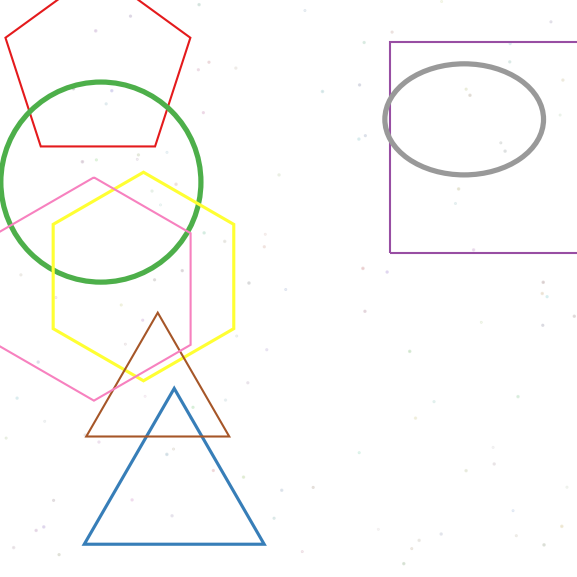[{"shape": "pentagon", "thickness": 1, "radius": 0.84, "center": [0.17, 0.882]}, {"shape": "triangle", "thickness": 1.5, "radius": 0.9, "center": [0.302, 0.147]}, {"shape": "circle", "thickness": 2.5, "radius": 0.87, "center": [0.175, 0.684]}, {"shape": "square", "thickness": 1, "radius": 0.91, "center": [0.858, 0.743]}, {"shape": "hexagon", "thickness": 1.5, "radius": 0.9, "center": [0.248, 0.52]}, {"shape": "triangle", "thickness": 1, "radius": 0.71, "center": [0.273, 0.315]}, {"shape": "hexagon", "thickness": 1, "radius": 0.97, "center": [0.163, 0.499]}, {"shape": "oval", "thickness": 2.5, "radius": 0.69, "center": [0.804, 0.792]}]